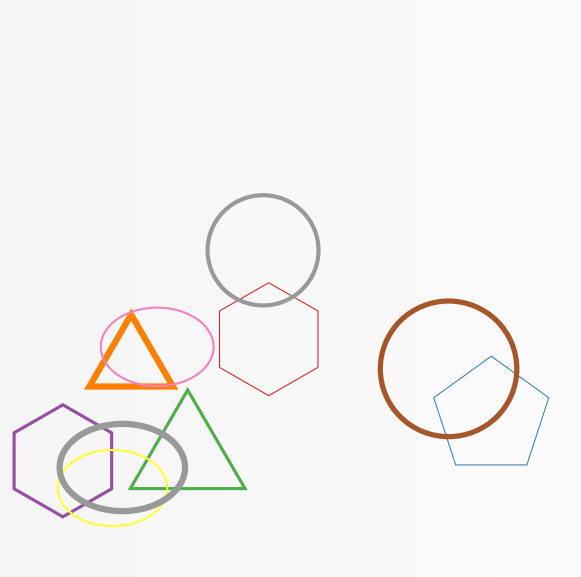[{"shape": "hexagon", "thickness": 0.5, "radius": 0.49, "center": [0.462, 0.412]}, {"shape": "pentagon", "thickness": 0.5, "radius": 0.52, "center": [0.845, 0.278]}, {"shape": "triangle", "thickness": 1.5, "radius": 0.57, "center": [0.323, 0.21]}, {"shape": "hexagon", "thickness": 1.5, "radius": 0.48, "center": [0.108, 0.201]}, {"shape": "triangle", "thickness": 3, "radius": 0.41, "center": [0.226, 0.371]}, {"shape": "oval", "thickness": 1, "radius": 0.47, "center": [0.194, 0.154]}, {"shape": "circle", "thickness": 2.5, "radius": 0.59, "center": [0.772, 0.36]}, {"shape": "oval", "thickness": 1, "radius": 0.49, "center": [0.27, 0.399]}, {"shape": "oval", "thickness": 3, "radius": 0.54, "center": [0.21, 0.19]}, {"shape": "circle", "thickness": 2, "radius": 0.48, "center": [0.453, 0.566]}]